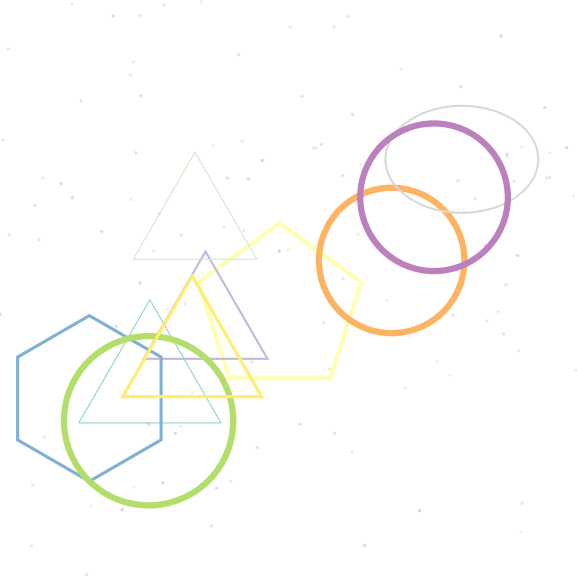[{"shape": "triangle", "thickness": 0.5, "radius": 0.71, "center": [0.26, 0.338]}, {"shape": "pentagon", "thickness": 2, "radius": 0.74, "center": [0.485, 0.464]}, {"shape": "triangle", "thickness": 1, "radius": 0.62, "center": [0.356, 0.44]}, {"shape": "hexagon", "thickness": 1.5, "radius": 0.72, "center": [0.155, 0.309]}, {"shape": "circle", "thickness": 3, "radius": 0.63, "center": [0.678, 0.548]}, {"shape": "circle", "thickness": 3, "radius": 0.73, "center": [0.257, 0.271]}, {"shape": "oval", "thickness": 1, "radius": 0.66, "center": [0.8, 0.723]}, {"shape": "circle", "thickness": 3, "radius": 0.64, "center": [0.752, 0.658]}, {"shape": "triangle", "thickness": 0.5, "radius": 0.62, "center": [0.338, 0.612]}, {"shape": "triangle", "thickness": 1.5, "radius": 0.69, "center": [0.333, 0.382]}]